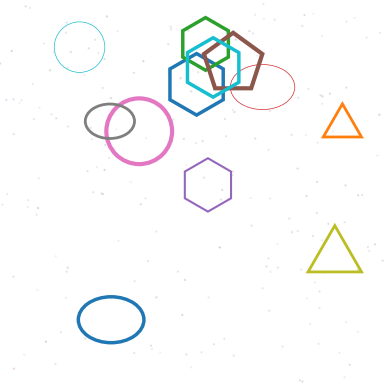[{"shape": "hexagon", "thickness": 2.5, "radius": 0.4, "center": [0.511, 0.781]}, {"shape": "oval", "thickness": 2.5, "radius": 0.43, "center": [0.289, 0.169]}, {"shape": "triangle", "thickness": 2, "radius": 0.29, "center": [0.889, 0.673]}, {"shape": "hexagon", "thickness": 2.5, "radius": 0.34, "center": [0.534, 0.886]}, {"shape": "oval", "thickness": 0.5, "radius": 0.42, "center": [0.682, 0.774]}, {"shape": "hexagon", "thickness": 1.5, "radius": 0.35, "center": [0.54, 0.52]}, {"shape": "pentagon", "thickness": 3, "radius": 0.4, "center": [0.606, 0.835]}, {"shape": "circle", "thickness": 3, "radius": 0.43, "center": [0.362, 0.659]}, {"shape": "oval", "thickness": 2, "radius": 0.32, "center": [0.285, 0.685]}, {"shape": "triangle", "thickness": 2, "radius": 0.4, "center": [0.87, 0.334]}, {"shape": "circle", "thickness": 0.5, "radius": 0.33, "center": [0.207, 0.878]}, {"shape": "hexagon", "thickness": 2.5, "radius": 0.39, "center": [0.554, 0.825]}]